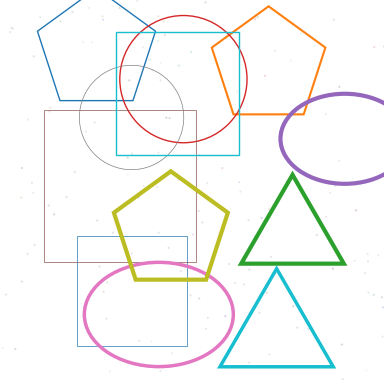[{"shape": "square", "thickness": 0.5, "radius": 0.71, "center": [0.343, 0.244]}, {"shape": "pentagon", "thickness": 1, "radius": 0.81, "center": [0.251, 0.869]}, {"shape": "pentagon", "thickness": 1.5, "radius": 0.78, "center": [0.698, 0.828]}, {"shape": "triangle", "thickness": 3, "radius": 0.77, "center": [0.76, 0.392]}, {"shape": "circle", "thickness": 1, "radius": 0.83, "center": [0.476, 0.794]}, {"shape": "oval", "thickness": 3, "radius": 0.84, "center": [0.896, 0.64]}, {"shape": "square", "thickness": 0.5, "radius": 0.99, "center": [0.311, 0.518]}, {"shape": "oval", "thickness": 2.5, "radius": 0.97, "center": [0.413, 0.183]}, {"shape": "circle", "thickness": 0.5, "radius": 0.68, "center": [0.342, 0.695]}, {"shape": "pentagon", "thickness": 3, "radius": 0.78, "center": [0.444, 0.399]}, {"shape": "square", "thickness": 1, "radius": 0.8, "center": [0.461, 0.758]}, {"shape": "triangle", "thickness": 2.5, "radius": 0.85, "center": [0.718, 0.132]}]